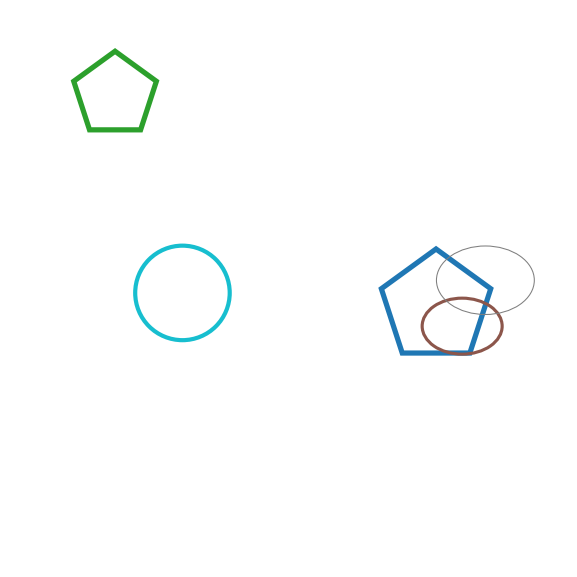[{"shape": "pentagon", "thickness": 2.5, "radius": 0.5, "center": [0.755, 0.468]}, {"shape": "pentagon", "thickness": 2.5, "radius": 0.38, "center": [0.199, 0.835]}, {"shape": "oval", "thickness": 1.5, "radius": 0.35, "center": [0.8, 0.434]}, {"shape": "oval", "thickness": 0.5, "radius": 0.42, "center": [0.84, 0.514]}, {"shape": "circle", "thickness": 2, "radius": 0.41, "center": [0.316, 0.492]}]